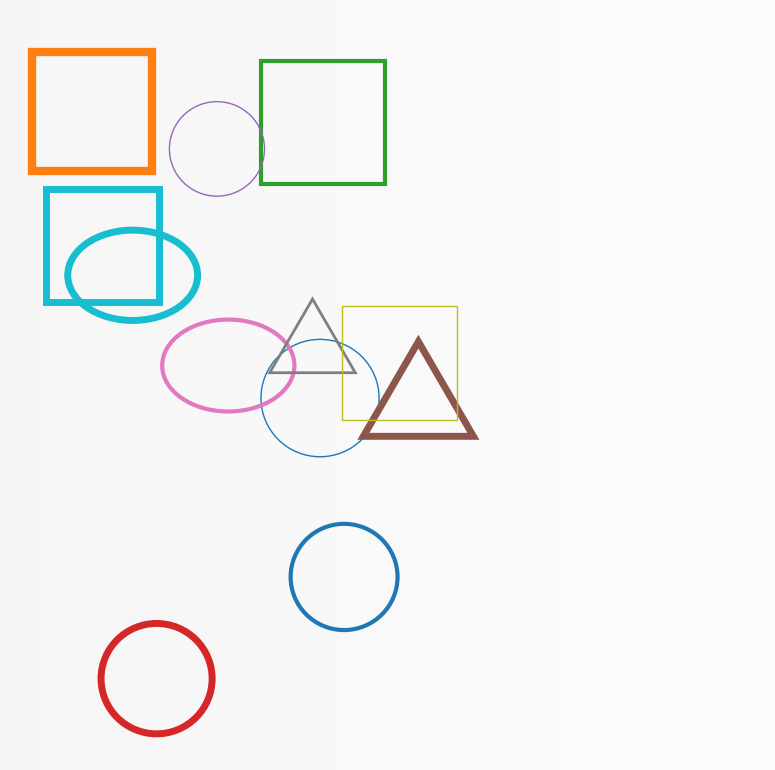[{"shape": "circle", "thickness": 0.5, "radius": 0.38, "center": [0.413, 0.483]}, {"shape": "circle", "thickness": 1.5, "radius": 0.34, "center": [0.444, 0.251]}, {"shape": "square", "thickness": 3, "radius": 0.39, "center": [0.118, 0.855]}, {"shape": "square", "thickness": 1.5, "radius": 0.4, "center": [0.417, 0.841]}, {"shape": "circle", "thickness": 2.5, "radius": 0.36, "center": [0.202, 0.119]}, {"shape": "circle", "thickness": 0.5, "radius": 0.31, "center": [0.28, 0.807]}, {"shape": "triangle", "thickness": 2.5, "radius": 0.41, "center": [0.54, 0.474]}, {"shape": "oval", "thickness": 1.5, "radius": 0.43, "center": [0.295, 0.525]}, {"shape": "triangle", "thickness": 1, "radius": 0.32, "center": [0.403, 0.548]}, {"shape": "square", "thickness": 0.5, "radius": 0.37, "center": [0.515, 0.528]}, {"shape": "oval", "thickness": 2.5, "radius": 0.42, "center": [0.171, 0.642]}, {"shape": "square", "thickness": 2.5, "radius": 0.36, "center": [0.132, 0.681]}]